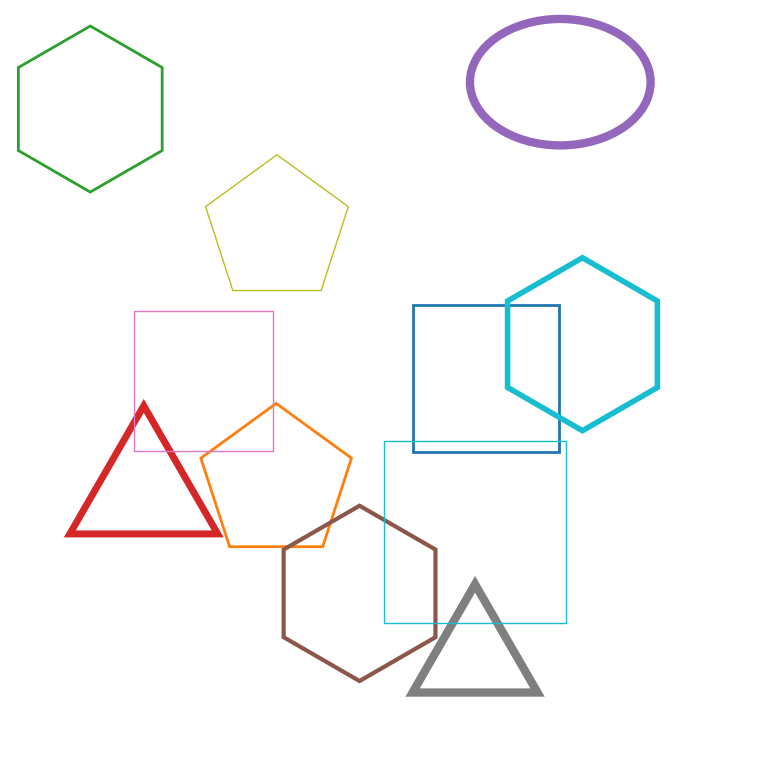[{"shape": "square", "thickness": 1, "radius": 0.47, "center": [0.631, 0.508]}, {"shape": "pentagon", "thickness": 1, "radius": 0.51, "center": [0.359, 0.373]}, {"shape": "hexagon", "thickness": 1, "radius": 0.54, "center": [0.117, 0.858]}, {"shape": "triangle", "thickness": 2.5, "radius": 0.55, "center": [0.187, 0.362]}, {"shape": "oval", "thickness": 3, "radius": 0.59, "center": [0.728, 0.893]}, {"shape": "hexagon", "thickness": 1.5, "radius": 0.57, "center": [0.467, 0.229]}, {"shape": "square", "thickness": 0.5, "radius": 0.45, "center": [0.264, 0.505]}, {"shape": "triangle", "thickness": 3, "radius": 0.47, "center": [0.617, 0.147]}, {"shape": "pentagon", "thickness": 0.5, "radius": 0.49, "center": [0.36, 0.702]}, {"shape": "square", "thickness": 0.5, "radius": 0.59, "center": [0.616, 0.31]}, {"shape": "hexagon", "thickness": 2, "radius": 0.56, "center": [0.756, 0.553]}]